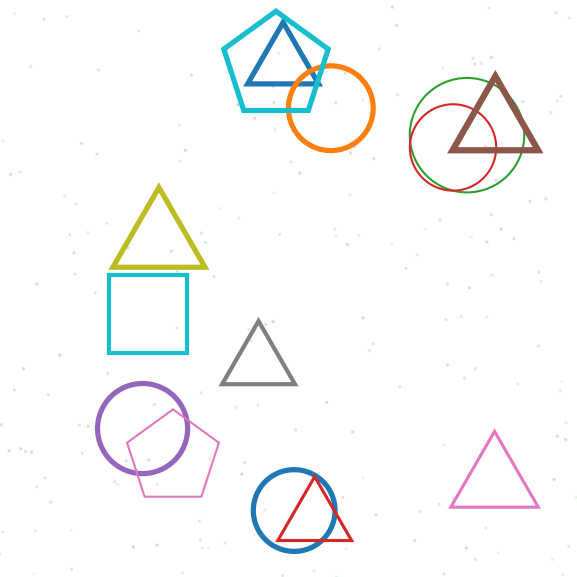[{"shape": "triangle", "thickness": 2.5, "radius": 0.35, "center": [0.49, 0.889]}, {"shape": "circle", "thickness": 2.5, "radius": 0.35, "center": [0.509, 0.115]}, {"shape": "circle", "thickness": 2.5, "radius": 0.37, "center": [0.573, 0.812]}, {"shape": "circle", "thickness": 1, "radius": 0.5, "center": [0.809, 0.765]}, {"shape": "circle", "thickness": 1, "radius": 0.37, "center": [0.784, 0.744]}, {"shape": "triangle", "thickness": 1.5, "radius": 0.37, "center": [0.545, 0.1]}, {"shape": "circle", "thickness": 2.5, "radius": 0.39, "center": [0.247, 0.257]}, {"shape": "triangle", "thickness": 3, "radius": 0.43, "center": [0.858, 0.782]}, {"shape": "pentagon", "thickness": 1, "radius": 0.42, "center": [0.3, 0.207]}, {"shape": "triangle", "thickness": 1.5, "radius": 0.44, "center": [0.856, 0.165]}, {"shape": "triangle", "thickness": 2, "radius": 0.36, "center": [0.448, 0.37]}, {"shape": "triangle", "thickness": 2.5, "radius": 0.46, "center": [0.275, 0.582]}, {"shape": "square", "thickness": 2, "radius": 0.34, "center": [0.257, 0.455]}, {"shape": "pentagon", "thickness": 2.5, "radius": 0.48, "center": [0.478, 0.885]}]